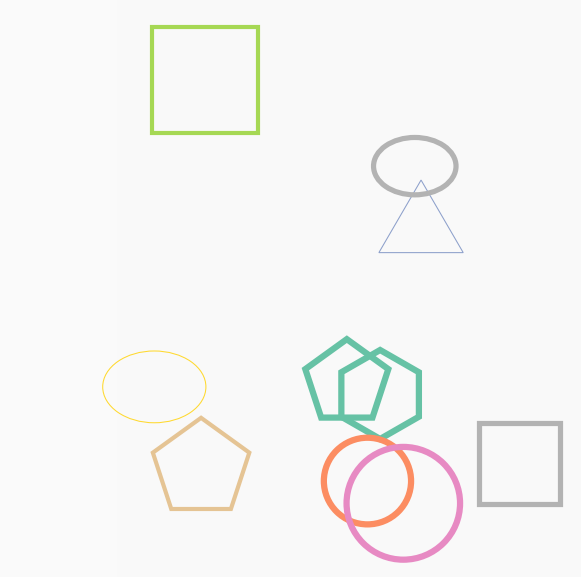[{"shape": "pentagon", "thickness": 3, "radius": 0.38, "center": [0.597, 0.337]}, {"shape": "hexagon", "thickness": 3, "radius": 0.39, "center": [0.654, 0.316]}, {"shape": "circle", "thickness": 3, "radius": 0.38, "center": [0.632, 0.166]}, {"shape": "triangle", "thickness": 0.5, "radius": 0.42, "center": [0.724, 0.604]}, {"shape": "circle", "thickness": 3, "radius": 0.49, "center": [0.694, 0.128]}, {"shape": "square", "thickness": 2, "radius": 0.46, "center": [0.352, 0.86]}, {"shape": "oval", "thickness": 0.5, "radius": 0.44, "center": [0.265, 0.329]}, {"shape": "pentagon", "thickness": 2, "radius": 0.44, "center": [0.346, 0.188]}, {"shape": "oval", "thickness": 2.5, "radius": 0.35, "center": [0.714, 0.711]}, {"shape": "square", "thickness": 2.5, "radius": 0.35, "center": [0.893, 0.197]}]